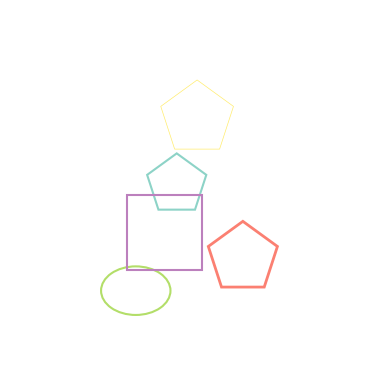[{"shape": "pentagon", "thickness": 1.5, "radius": 0.4, "center": [0.459, 0.521]}, {"shape": "pentagon", "thickness": 2, "radius": 0.47, "center": [0.631, 0.331]}, {"shape": "oval", "thickness": 1.5, "radius": 0.45, "center": [0.353, 0.245]}, {"shape": "square", "thickness": 1.5, "radius": 0.49, "center": [0.426, 0.395]}, {"shape": "pentagon", "thickness": 0.5, "radius": 0.5, "center": [0.512, 0.693]}]